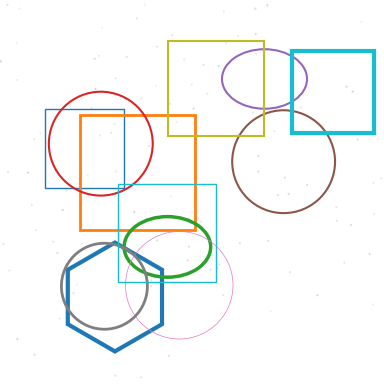[{"shape": "square", "thickness": 1, "radius": 0.51, "center": [0.22, 0.614]}, {"shape": "hexagon", "thickness": 3, "radius": 0.71, "center": [0.298, 0.229]}, {"shape": "square", "thickness": 2, "radius": 0.74, "center": [0.357, 0.552]}, {"shape": "oval", "thickness": 2.5, "radius": 0.56, "center": [0.435, 0.359]}, {"shape": "circle", "thickness": 1.5, "radius": 0.67, "center": [0.262, 0.627]}, {"shape": "oval", "thickness": 1.5, "radius": 0.55, "center": [0.687, 0.795]}, {"shape": "circle", "thickness": 1.5, "radius": 0.67, "center": [0.737, 0.58]}, {"shape": "circle", "thickness": 0.5, "radius": 0.7, "center": [0.466, 0.259]}, {"shape": "circle", "thickness": 2, "radius": 0.56, "center": [0.271, 0.257]}, {"shape": "square", "thickness": 1.5, "radius": 0.62, "center": [0.562, 0.77]}, {"shape": "square", "thickness": 1, "radius": 0.64, "center": [0.434, 0.395]}, {"shape": "square", "thickness": 3, "radius": 0.53, "center": [0.864, 0.761]}]